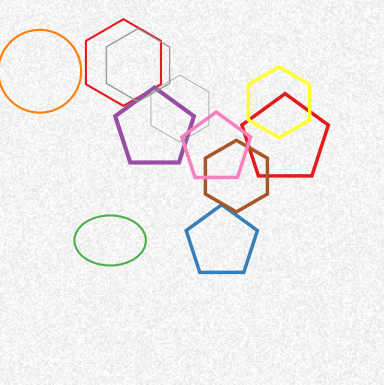[{"shape": "hexagon", "thickness": 1.5, "radius": 0.56, "center": [0.321, 0.837]}, {"shape": "pentagon", "thickness": 2.5, "radius": 0.59, "center": [0.741, 0.639]}, {"shape": "pentagon", "thickness": 2.5, "radius": 0.49, "center": [0.576, 0.371]}, {"shape": "oval", "thickness": 1.5, "radius": 0.46, "center": [0.286, 0.375]}, {"shape": "pentagon", "thickness": 3, "radius": 0.54, "center": [0.402, 0.665]}, {"shape": "circle", "thickness": 1.5, "radius": 0.54, "center": [0.103, 0.815]}, {"shape": "hexagon", "thickness": 2.5, "radius": 0.46, "center": [0.725, 0.734]}, {"shape": "hexagon", "thickness": 2.5, "radius": 0.47, "center": [0.614, 0.543]}, {"shape": "pentagon", "thickness": 2.5, "radius": 0.47, "center": [0.562, 0.615]}, {"shape": "hexagon", "thickness": 1, "radius": 0.47, "center": [0.358, 0.831]}, {"shape": "hexagon", "thickness": 0.5, "radius": 0.43, "center": [0.467, 0.718]}]